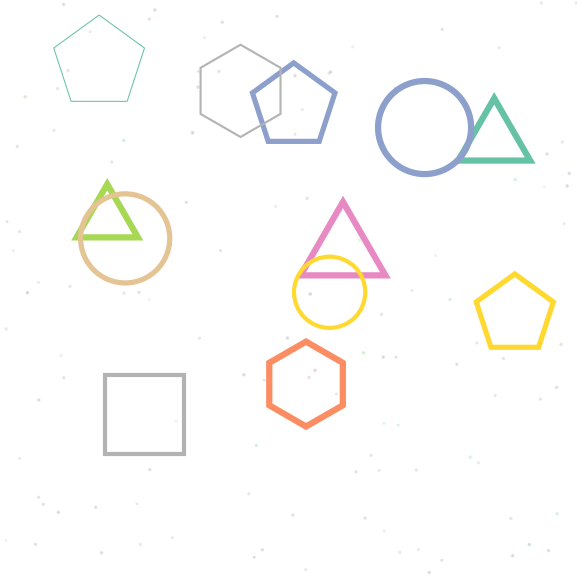[{"shape": "pentagon", "thickness": 0.5, "radius": 0.41, "center": [0.172, 0.89]}, {"shape": "triangle", "thickness": 3, "radius": 0.36, "center": [0.856, 0.757]}, {"shape": "hexagon", "thickness": 3, "radius": 0.37, "center": [0.53, 0.334]}, {"shape": "circle", "thickness": 3, "radius": 0.4, "center": [0.735, 0.778]}, {"shape": "pentagon", "thickness": 2.5, "radius": 0.38, "center": [0.509, 0.815]}, {"shape": "triangle", "thickness": 3, "radius": 0.42, "center": [0.594, 0.565]}, {"shape": "triangle", "thickness": 3, "radius": 0.31, "center": [0.186, 0.619]}, {"shape": "pentagon", "thickness": 2.5, "radius": 0.35, "center": [0.891, 0.455]}, {"shape": "circle", "thickness": 2, "radius": 0.31, "center": [0.571, 0.493]}, {"shape": "circle", "thickness": 2.5, "radius": 0.39, "center": [0.217, 0.586]}, {"shape": "hexagon", "thickness": 1, "radius": 0.4, "center": [0.417, 0.842]}, {"shape": "square", "thickness": 2, "radius": 0.34, "center": [0.25, 0.281]}]